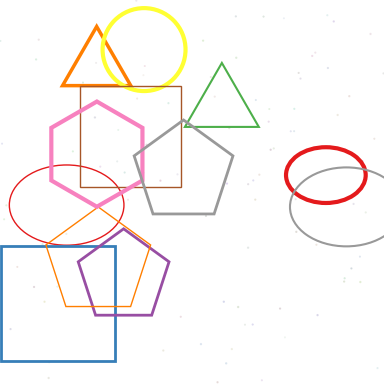[{"shape": "oval", "thickness": 3, "radius": 0.52, "center": [0.846, 0.545]}, {"shape": "oval", "thickness": 1, "radius": 0.74, "center": [0.173, 0.467]}, {"shape": "square", "thickness": 2, "radius": 0.74, "center": [0.151, 0.212]}, {"shape": "triangle", "thickness": 1.5, "radius": 0.55, "center": [0.576, 0.726]}, {"shape": "pentagon", "thickness": 2, "radius": 0.62, "center": [0.321, 0.282]}, {"shape": "triangle", "thickness": 2.5, "radius": 0.51, "center": [0.251, 0.829]}, {"shape": "pentagon", "thickness": 1, "radius": 0.71, "center": [0.255, 0.319]}, {"shape": "circle", "thickness": 3, "radius": 0.54, "center": [0.374, 0.871]}, {"shape": "square", "thickness": 1, "radius": 0.65, "center": [0.339, 0.645]}, {"shape": "hexagon", "thickness": 3, "radius": 0.68, "center": [0.252, 0.6]}, {"shape": "oval", "thickness": 1.5, "radius": 0.73, "center": [0.9, 0.463]}, {"shape": "pentagon", "thickness": 2, "radius": 0.67, "center": [0.477, 0.553]}]